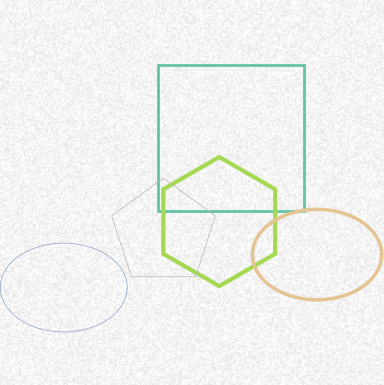[{"shape": "square", "thickness": 2, "radius": 0.95, "center": [0.6, 0.641]}, {"shape": "oval", "thickness": 0.5, "radius": 0.82, "center": [0.166, 0.253]}, {"shape": "hexagon", "thickness": 3, "radius": 0.84, "center": [0.57, 0.424]}, {"shape": "oval", "thickness": 2.5, "radius": 0.84, "center": [0.824, 0.339]}, {"shape": "pentagon", "thickness": 0.5, "radius": 0.71, "center": [0.425, 0.396]}]